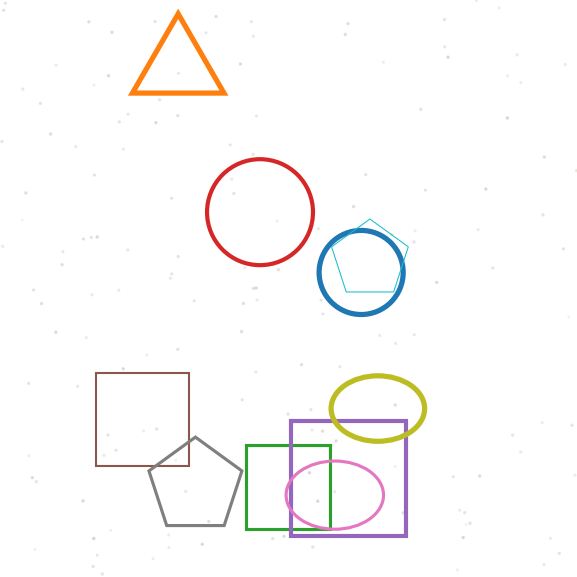[{"shape": "circle", "thickness": 2.5, "radius": 0.36, "center": [0.625, 0.527]}, {"shape": "triangle", "thickness": 2.5, "radius": 0.46, "center": [0.309, 0.884]}, {"shape": "square", "thickness": 1.5, "radius": 0.36, "center": [0.499, 0.155]}, {"shape": "circle", "thickness": 2, "radius": 0.46, "center": [0.45, 0.632]}, {"shape": "square", "thickness": 2, "radius": 0.5, "center": [0.603, 0.17]}, {"shape": "square", "thickness": 1, "radius": 0.4, "center": [0.247, 0.273]}, {"shape": "oval", "thickness": 1.5, "radius": 0.42, "center": [0.58, 0.142]}, {"shape": "pentagon", "thickness": 1.5, "radius": 0.42, "center": [0.338, 0.158]}, {"shape": "oval", "thickness": 2.5, "radius": 0.4, "center": [0.654, 0.292]}, {"shape": "pentagon", "thickness": 0.5, "radius": 0.35, "center": [0.641, 0.55]}]